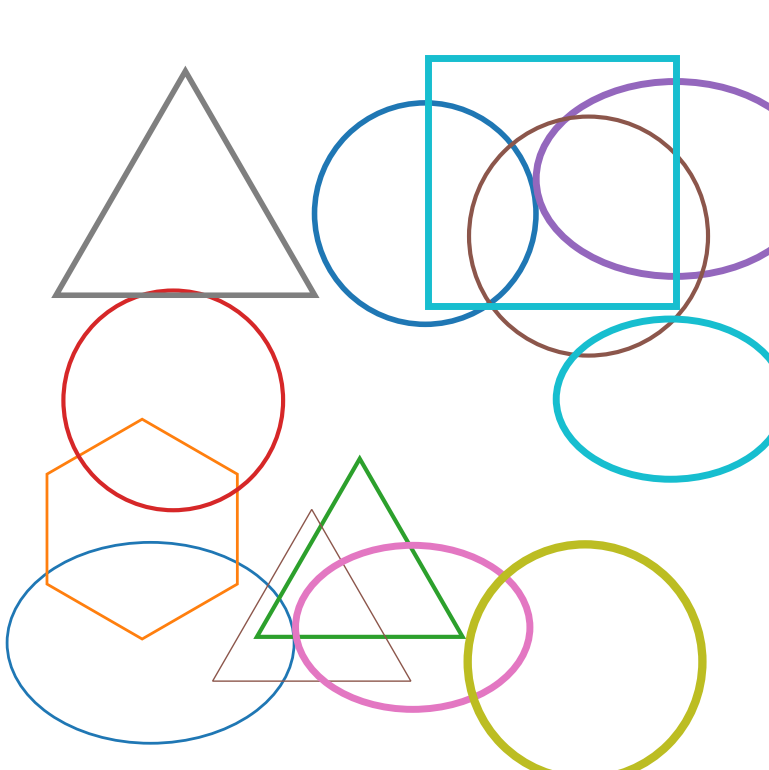[{"shape": "oval", "thickness": 1, "radius": 0.93, "center": [0.196, 0.165]}, {"shape": "circle", "thickness": 2, "radius": 0.72, "center": [0.552, 0.723]}, {"shape": "hexagon", "thickness": 1, "radius": 0.71, "center": [0.185, 0.313]}, {"shape": "triangle", "thickness": 1.5, "radius": 0.77, "center": [0.467, 0.25]}, {"shape": "circle", "thickness": 1.5, "radius": 0.71, "center": [0.225, 0.48]}, {"shape": "oval", "thickness": 2.5, "radius": 0.9, "center": [0.877, 0.768]}, {"shape": "circle", "thickness": 1.5, "radius": 0.78, "center": [0.764, 0.693]}, {"shape": "triangle", "thickness": 0.5, "radius": 0.74, "center": [0.405, 0.19]}, {"shape": "oval", "thickness": 2.5, "radius": 0.76, "center": [0.536, 0.185]}, {"shape": "triangle", "thickness": 2, "radius": 0.97, "center": [0.241, 0.714]}, {"shape": "circle", "thickness": 3, "radius": 0.76, "center": [0.76, 0.141]}, {"shape": "square", "thickness": 2.5, "radius": 0.81, "center": [0.717, 0.764]}, {"shape": "oval", "thickness": 2.5, "radius": 0.74, "center": [0.871, 0.482]}]